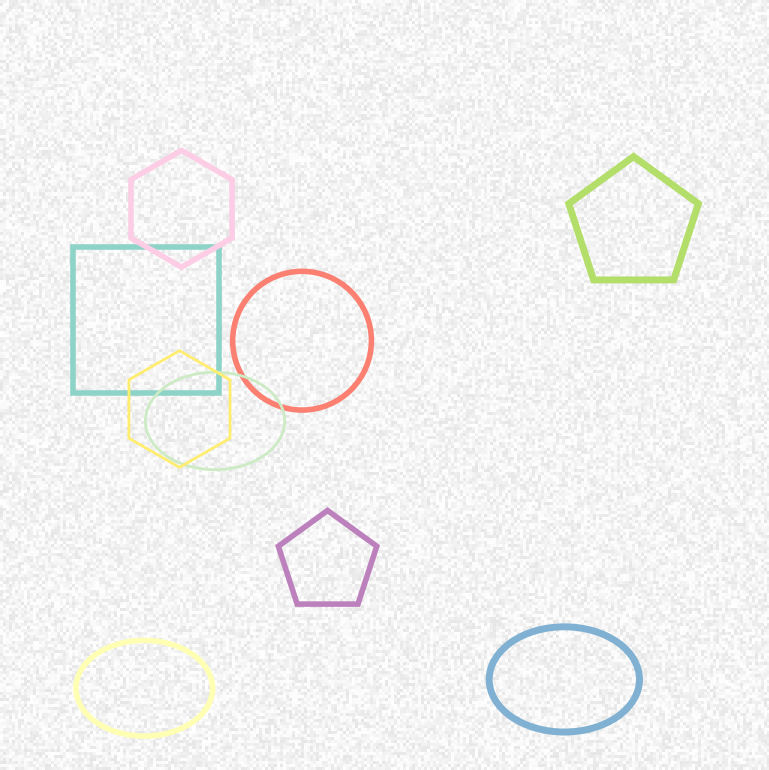[{"shape": "square", "thickness": 2, "radius": 0.47, "center": [0.19, 0.585]}, {"shape": "oval", "thickness": 2, "radius": 0.44, "center": [0.187, 0.106]}, {"shape": "circle", "thickness": 2, "radius": 0.45, "center": [0.392, 0.558]}, {"shape": "oval", "thickness": 2.5, "radius": 0.49, "center": [0.733, 0.118]}, {"shape": "pentagon", "thickness": 2.5, "radius": 0.44, "center": [0.823, 0.708]}, {"shape": "hexagon", "thickness": 2, "radius": 0.38, "center": [0.236, 0.729]}, {"shape": "pentagon", "thickness": 2, "radius": 0.34, "center": [0.425, 0.27]}, {"shape": "oval", "thickness": 1, "radius": 0.45, "center": [0.279, 0.453]}, {"shape": "hexagon", "thickness": 1, "radius": 0.38, "center": [0.233, 0.469]}]